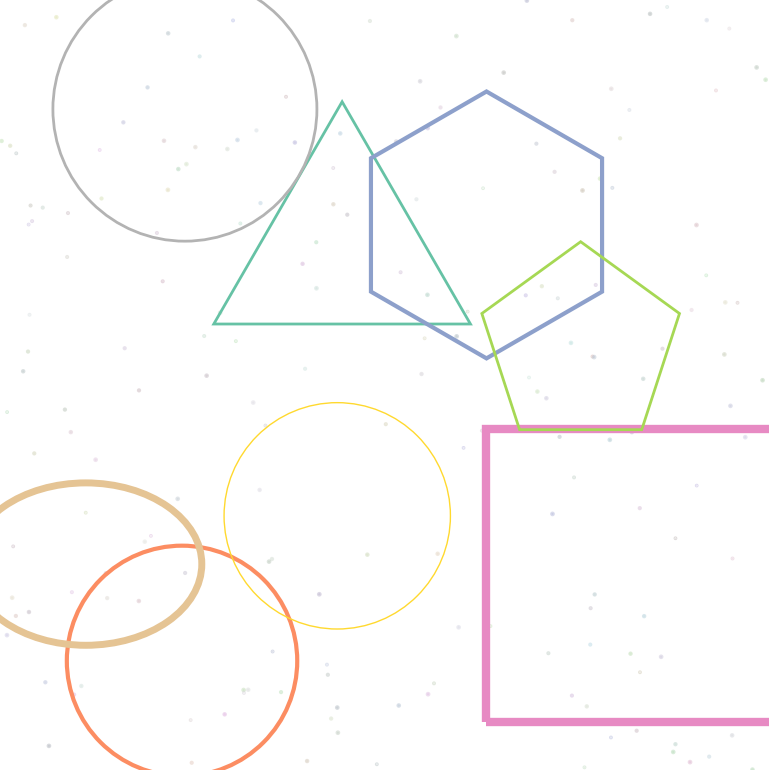[{"shape": "triangle", "thickness": 1, "radius": 0.96, "center": [0.444, 0.675]}, {"shape": "circle", "thickness": 1.5, "radius": 0.75, "center": [0.236, 0.142]}, {"shape": "hexagon", "thickness": 1.5, "radius": 0.87, "center": [0.632, 0.708]}, {"shape": "square", "thickness": 3, "radius": 0.95, "center": [0.822, 0.252]}, {"shape": "pentagon", "thickness": 1, "radius": 0.67, "center": [0.754, 0.551]}, {"shape": "circle", "thickness": 0.5, "radius": 0.73, "center": [0.438, 0.33]}, {"shape": "oval", "thickness": 2.5, "radius": 0.75, "center": [0.111, 0.267]}, {"shape": "circle", "thickness": 1, "radius": 0.86, "center": [0.24, 0.858]}]